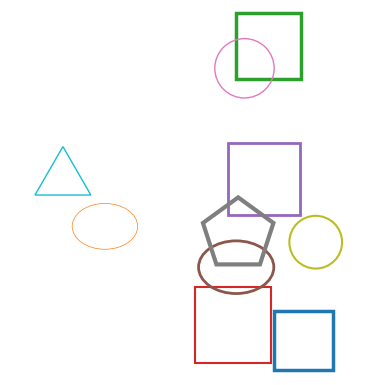[{"shape": "square", "thickness": 2.5, "radius": 0.38, "center": [0.789, 0.115]}, {"shape": "oval", "thickness": 0.5, "radius": 0.42, "center": [0.272, 0.412]}, {"shape": "square", "thickness": 2.5, "radius": 0.43, "center": [0.697, 0.88]}, {"shape": "square", "thickness": 1.5, "radius": 0.49, "center": [0.605, 0.156]}, {"shape": "square", "thickness": 2, "radius": 0.46, "center": [0.685, 0.535]}, {"shape": "oval", "thickness": 2, "radius": 0.49, "center": [0.613, 0.306]}, {"shape": "circle", "thickness": 1, "radius": 0.39, "center": [0.635, 0.823]}, {"shape": "pentagon", "thickness": 3, "radius": 0.48, "center": [0.619, 0.391]}, {"shape": "circle", "thickness": 1.5, "radius": 0.34, "center": [0.82, 0.371]}, {"shape": "triangle", "thickness": 1, "radius": 0.42, "center": [0.163, 0.535]}]